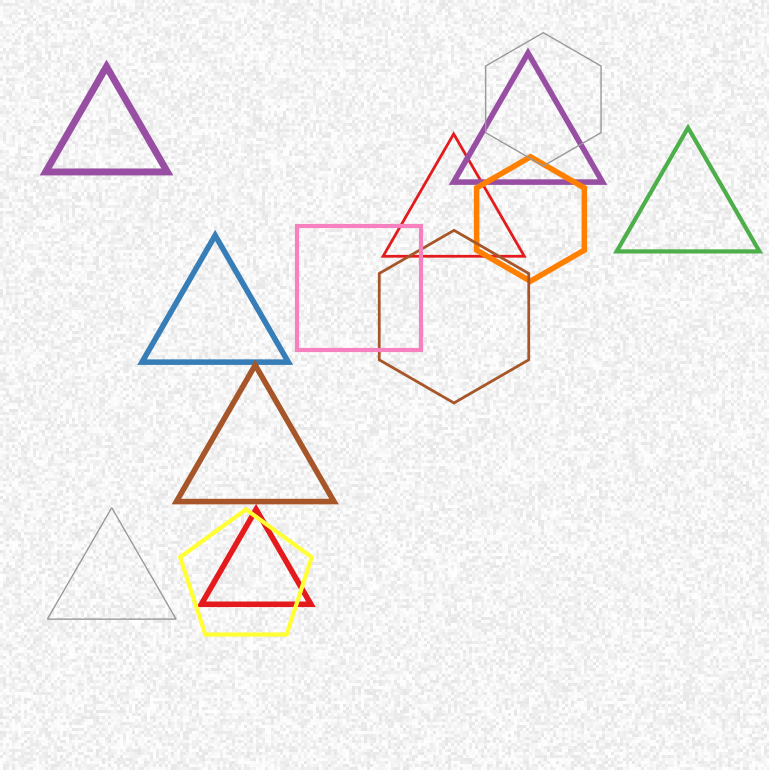[{"shape": "triangle", "thickness": 1, "radius": 0.53, "center": [0.589, 0.72]}, {"shape": "triangle", "thickness": 2, "radius": 0.41, "center": [0.333, 0.256]}, {"shape": "triangle", "thickness": 2, "radius": 0.55, "center": [0.279, 0.585]}, {"shape": "triangle", "thickness": 1.5, "radius": 0.54, "center": [0.894, 0.727]}, {"shape": "triangle", "thickness": 2, "radius": 0.56, "center": [0.686, 0.819]}, {"shape": "triangle", "thickness": 2.5, "radius": 0.46, "center": [0.138, 0.822]}, {"shape": "hexagon", "thickness": 2, "radius": 0.4, "center": [0.689, 0.716]}, {"shape": "pentagon", "thickness": 1.5, "radius": 0.45, "center": [0.319, 0.249]}, {"shape": "hexagon", "thickness": 1, "radius": 0.56, "center": [0.59, 0.589]}, {"shape": "triangle", "thickness": 2, "radius": 0.59, "center": [0.331, 0.408]}, {"shape": "square", "thickness": 1.5, "radius": 0.4, "center": [0.467, 0.626]}, {"shape": "triangle", "thickness": 0.5, "radius": 0.48, "center": [0.145, 0.244]}, {"shape": "hexagon", "thickness": 0.5, "radius": 0.43, "center": [0.706, 0.871]}]